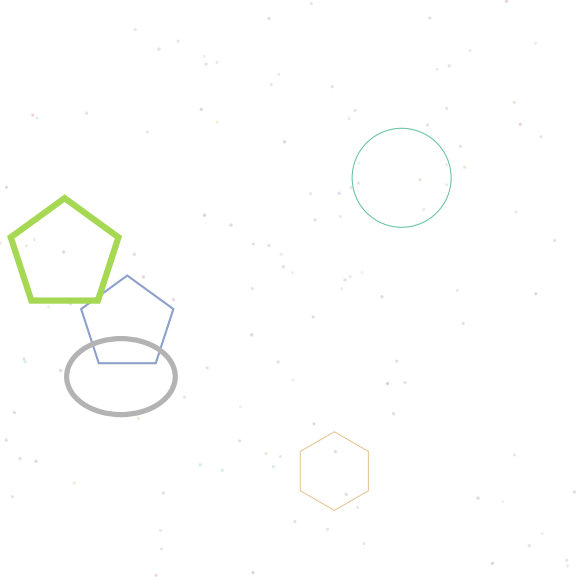[{"shape": "circle", "thickness": 0.5, "radius": 0.43, "center": [0.695, 0.691]}, {"shape": "pentagon", "thickness": 1, "radius": 0.42, "center": [0.22, 0.438]}, {"shape": "pentagon", "thickness": 3, "radius": 0.49, "center": [0.112, 0.558]}, {"shape": "hexagon", "thickness": 0.5, "radius": 0.34, "center": [0.579, 0.183]}, {"shape": "oval", "thickness": 2.5, "radius": 0.47, "center": [0.209, 0.347]}]